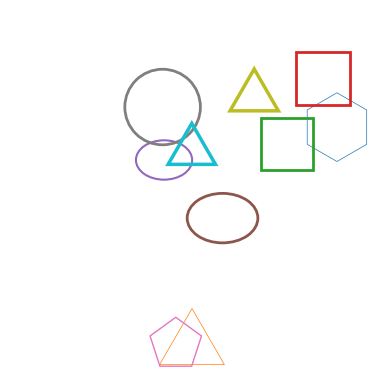[{"shape": "hexagon", "thickness": 0.5, "radius": 0.45, "center": [0.875, 0.67]}, {"shape": "triangle", "thickness": 0.5, "radius": 0.49, "center": [0.499, 0.101]}, {"shape": "square", "thickness": 2, "radius": 0.34, "center": [0.745, 0.626]}, {"shape": "square", "thickness": 2, "radius": 0.35, "center": [0.839, 0.796]}, {"shape": "oval", "thickness": 1.5, "radius": 0.37, "center": [0.426, 0.584]}, {"shape": "oval", "thickness": 2, "radius": 0.46, "center": [0.578, 0.433]}, {"shape": "pentagon", "thickness": 1, "radius": 0.35, "center": [0.457, 0.106]}, {"shape": "circle", "thickness": 2, "radius": 0.49, "center": [0.422, 0.722]}, {"shape": "triangle", "thickness": 2.5, "radius": 0.36, "center": [0.66, 0.748]}, {"shape": "triangle", "thickness": 2.5, "radius": 0.35, "center": [0.498, 0.609]}]